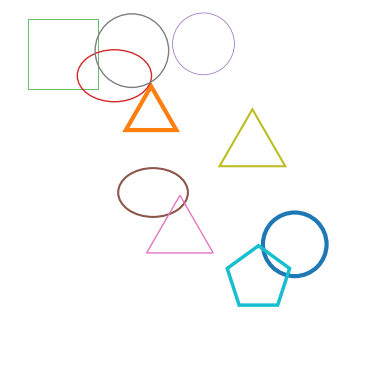[{"shape": "circle", "thickness": 3, "radius": 0.41, "center": [0.766, 0.365]}, {"shape": "triangle", "thickness": 3, "radius": 0.38, "center": [0.392, 0.7]}, {"shape": "square", "thickness": 0.5, "radius": 0.46, "center": [0.164, 0.86]}, {"shape": "oval", "thickness": 1, "radius": 0.48, "center": [0.297, 0.803]}, {"shape": "circle", "thickness": 0.5, "radius": 0.4, "center": [0.528, 0.886]}, {"shape": "oval", "thickness": 1.5, "radius": 0.45, "center": [0.398, 0.5]}, {"shape": "triangle", "thickness": 1, "radius": 0.5, "center": [0.467, 0.393]}, {"shape": "circle", "thickness": 1, "radius": 0.48, "center": [0.343, 0.868]}, {"shape": "triangle", "thickness": 1.5, "radius": 0.49, "center": [0.656, 0.618]}, {"shape": "pentagon", "thickness": 2.5, "radius": 0.43, "center": [0.671, 0.276]}]